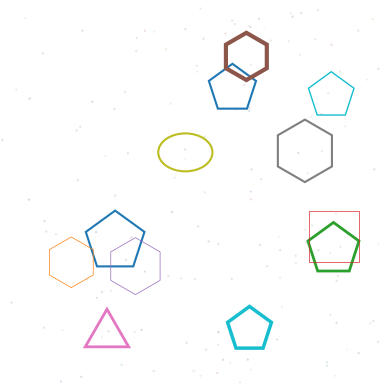[{"shape": "pentagon", "thickness": 1.5, "radius": 0.32, "center": [0.604, 0.77]}, {"shape": "pentagon", "thickness": 1.5, "radius": 0.4, "center": [0.299, 0.373]}, {"shape": "hexagon", "thickness": 0.5, "radius": 0.33, "center": [0.185, 0.319]}, {"shape": "pentagon", "thickness": 2, "radius": 0.35, "center": [0.866, 0.352]}, {"shape": "square", "thickness": 0.5, "radius": 0.33, "center": [0.867, 0.386]}, {"shape": "hexagon", "thickness": 0.5, "radius": 0.37, "center": [0.352, 0.309]}, {"shape": "hexagon", "thickness": 3, "radius": 0.31, "center": [0.64, 0.853]}, {"shape": "triangle", "thickness": 2, "radius": 0.33, "center": [0.278, 0.132]}, {"shape": "hexagon", "thickness": 1.5, "radius": 0.41, "center": [0.792, 0.608]}, {"shape": "oval", "thickness": 1.5, "radius": 0.35, "center": [0.481, 0.604]}, {"shape": "pentagon", "thickness": 1, "radius": 0.31, "center": [0.86, 0.752]}, {"shape": "pentagon", "thickness": 2.5, "radius": 0.3, "center": [0.648, 0.144]}]